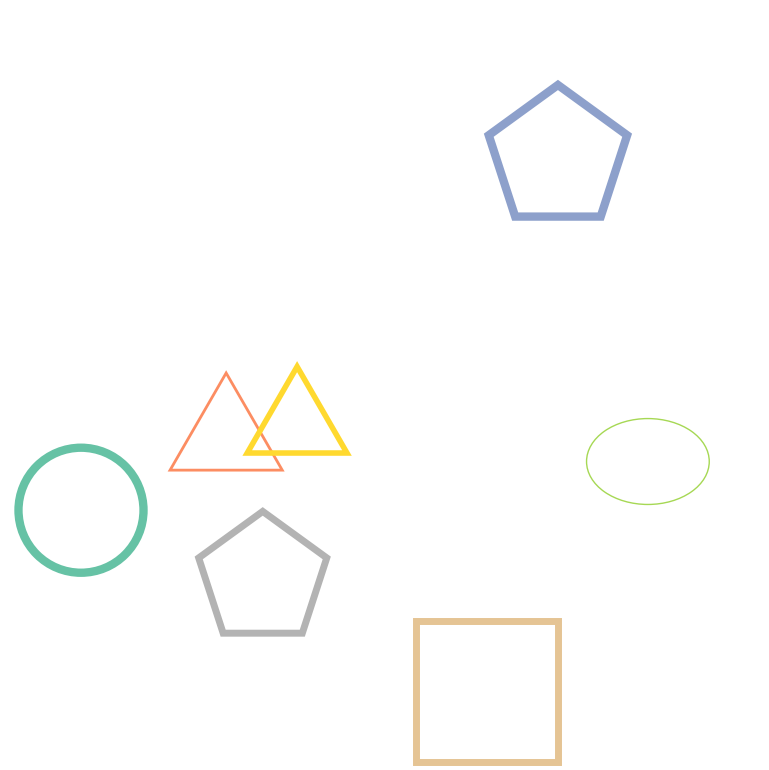[{"shape": "circle", "thickness": 3, "radius": 0.41, "center": [0.105, 0.337]}, {"shape": "triangle", "thickness": 1, "radius": 0.42, "center": [0.294, 0.431]}, {"shape": "pentagon", "thickness": 3, "radius": 0.47, "center": [0.725, 0.795]}, {"shape": "oval", "thickness": 0.5, "radius": 0.4, "center": [0.841, 0.401]}, {"shape": "triangle", "thickness": 2, "radius": 0.37, "center": [0.386, 0.449]}, {"shape": "square", "thickness": 2.5, "radius": 0.46, "center": [0.633, 0.102]}, {"shape": "pentagon", "thickness": 2.5, "radius": 0.44, "center": [0.341, 0.248]}]